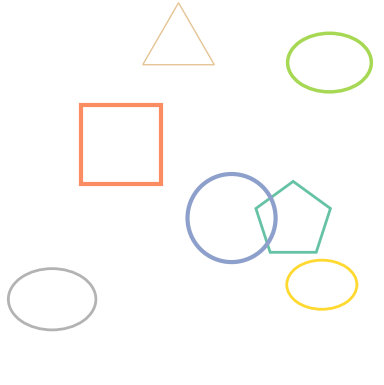[{"shape": "pentagon", "thickness": 2, "radius": 0.51, "center": [0.761, 0.427]}, {"shape": "square", "thickness": 3, "radius": 0.52, "center": [0.315, 0.625]}, {"shape": "circle", "thickness": 3, "radius": 0.57, "center": [0.601, 0.434]}, {"shape": "oval", "thickness": 2.5, "radius": 0.54, "center": [0.856, 0.837]}, {"shape": "oval", "thickness": 2, "radius": 0.46, "center": [0.836, 0.26]}, {"shape": "triangle", "thickness": 1, "radius": 0.54, "center": [0.464, 0.886]}, {"shape": "oval", "thickness": 2, "radius": 0.57, "center": [0.135, 0.223]}]